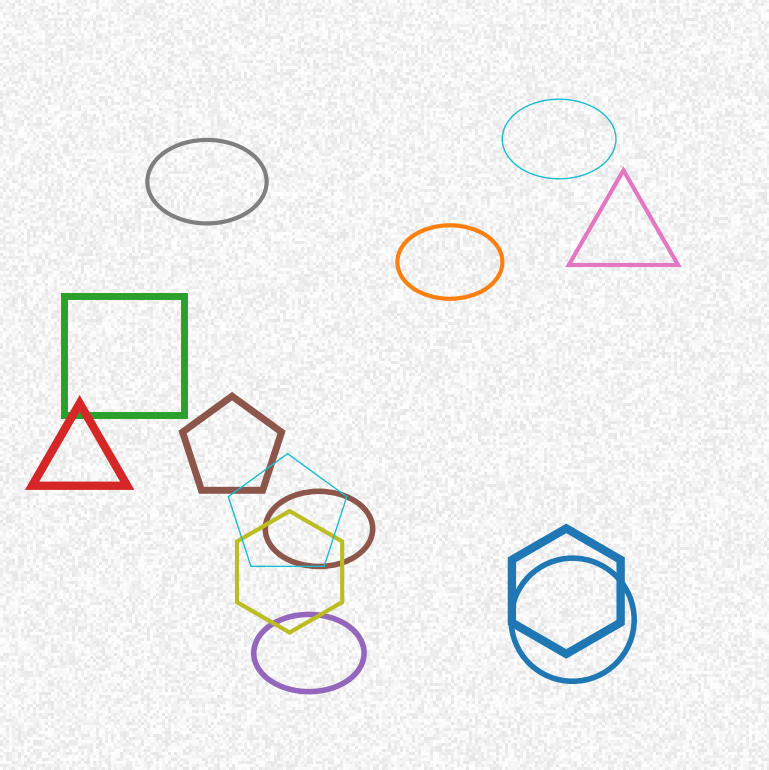[{"shape": "circle", "thickness": 2, "radius": 0.4, "center": [0.744, 0.195]}, {"shape": "hexagon", "thickness": 3, "radius": 0.41, "center": [0.735, 0.232]}, {"shape": "oval", "thickness": 1.5, "radius": 0.34, "center": [0.584, 0.66]}, {"shape": "square", "thickness": 2.5, "radius": 0.39, "center": [0.161, 0.538]}, {"shape": "triangle", "thickness": 3, "radius": 0.36, "center": [0.103, 0.405]}, {"shape": "oval", "thickness": 2, "radius": 0.36, "center": [0.401, 0.152]}, {"shape": "oval", "thickness": 2, "radius": 0.35, "center": [0.414, 0.313]}, {"shape": "pentagon", "thickness": 2.5, "radius": 0.34, "center": [0.301, 0.418]}, {"shape": "triangle", "thickness": 1.5, "radius": 0.41, "center": [0.81, 0.697]}, {"shape": "oval", "thickness": 1.5, "radius": 0.39, "center": [0.269, 0.764]}, {"shape": "hexagon", "thickness": 1.5, "radius": 0.39, "center": [0.376, 0.257]}, {"shape": "oval", "thickness": 0.5, "radius": 0.37, "center": [0.726, 0.819]}, {"shape": "pentagon", "thickness": 0.5, "radius": 0.4, "center": [0.373, 0.33]}]